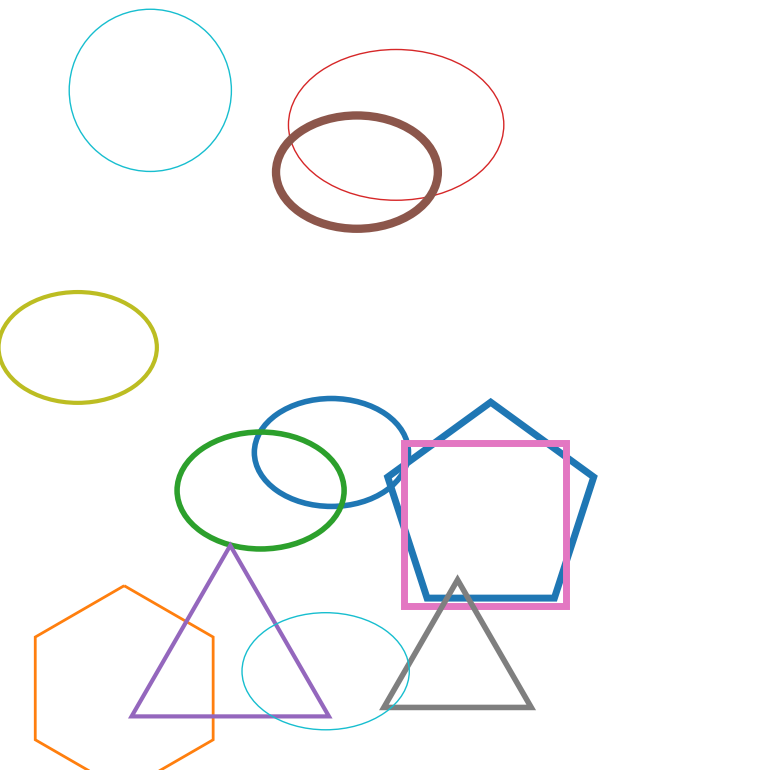[{"shape": "pentagon", "thickness": 2.5, "radius": 0.7, "center": [0.637, 0.337]}, {"shape": "oval", "thickness": 2, "radius": 0.5, "center": [0.43, 0.412]}, {"shape": "hexagon", "thickness": 1, "radius": 0.67, "center": [0.161, 0.106]}, {"shape": "oval", "thickness": 2, "radius": 0.54, "center": [0.338, 0.363]}, {"shape": "oval", "thickness": 0.5, "radius": 0.7, "center": [0.514, 0.838]}, {"shape": "triangle", "thickness": 1.5, "radius": 0.74, "center": [0.299, 0.144]}, {"shape": "oval", "thickness": 3, "radius": 0.53, "center": [0.464, 0.776]}, {"shape": "square", "thickness": 2.5, "radius": 0.53, "center": [0.63, 0.318]}, {"shape": "triangle", "thickness": 2, "radius": 0.55, "center": [0.594, 0.136]}, {"shape": "oval", "thickness": 1.5, "radius": 0.51, "center": [0.101, 0.549]}, {"shape": "oval", "thickness": 0.5, "radius": 0.54, "center": [0.423, 0.128]}, {"shape": "circle", "thickness": 0.5, "radius": 0.53, "center": [0.195, 0.883]}]